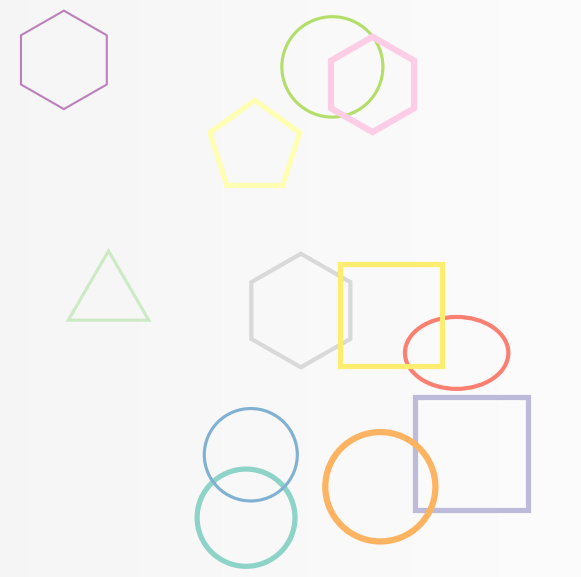[{"shape": "circle", "thickness": 2.5, "radius": 0.42, "center": [0.423, 0.103]}, {"shape": "pentagon", "thickness": 2.5, "radius": 0.41, "center": [0.438, 0.744]}, {"shape": "square", "thickness": 2.5, "radius": 0.49, "center": [0.811, 0.213]}, {"shape": "oval", "thickness": 2, "radius": 0.44, "center": [0.786, 0.388]}, {"shape": "circle", "thickness": 1.5, "radius": 0.4, "center": [0.431, 0.212]}, {"shape": "circle", "thickness": 3, "radius": 0.47, "center": [0.654, 0.156]}, {"shape": "circle", "thickness": 1.5, "radius": 0.43, "center": [0.572, 0.883]}, {"shape": "hexagon", "thickness": 3, "radius": 0.41, "center": [0.641, 0.853]}, {"shape": "hexagon", "thickness": 2, "radius": 0.49, "center": [0.518, 0.461]}, {"shape": "hexagon", "thickness": 1, "radius": 0.43, "center": [0.11, 0.895]}, {"shape": "triangle", "thickness": 1.5, "radius": 0.4, "center": [0.187, 0.485]}, {"shape": "square", "thickness": 2.5, "radius": 0.44, "center": [0.673, 0.454]}]